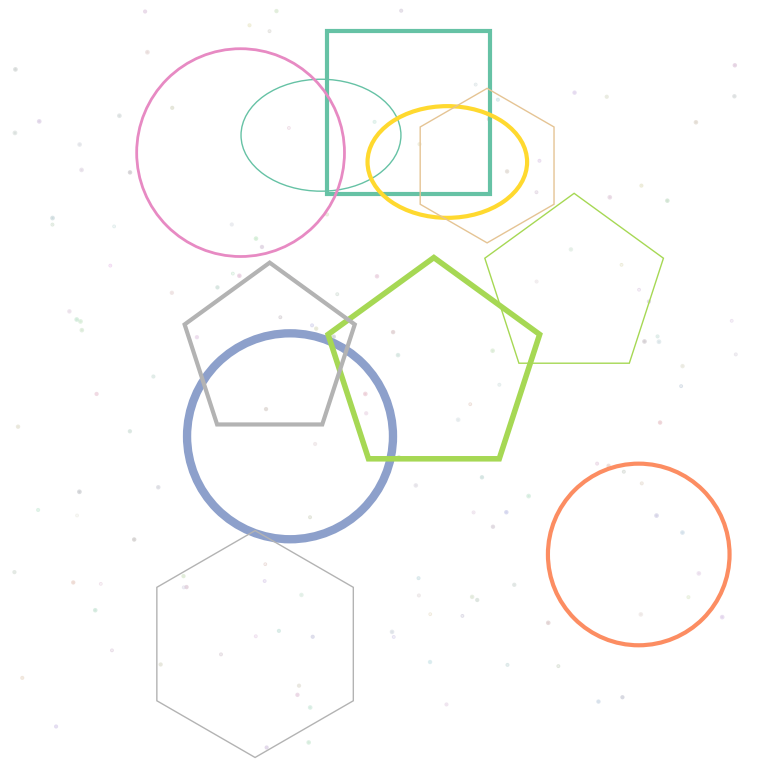[{"shape": "oval", "thickness": 0.5, "radius": 0.52, "center": [0.417, 0.824]}, {"shape": "square", "thickness": 1.5, "radius": 0.53, "center": [0.53, 0.854]}, {"shape": "circle", "thickness": 1.5, "radius": 0.59, "center": [0.83, 0.28]}, {"shape": "circle", "thickness": 3, "radius": 0.67, "center": [0.377, 0.433]}, {"shape": "circle", "thickness": 1, "radius": 0.67, "center": [0.312, 0.802]}, {"shape": "pentagon", "thickness": 0.5, "radius": 0.61, "center": [0.746, 0.627]}, {"shape": "pentagon", "thickness": 2, "radius": 0.72, "center": [0.563, 0.521]}, {"shape": "oval", "thickness": 1.5, "radius": 0.52, "center": [0.581, 0.79]}, {"shape": "hexagon", "thickness": 0.5, "radius": 0.5, "center": [0.633, 0.785]}, {"shape": "pentagon", "thickness": 1.5, "radius": 0.58, "center": [0.35, 0.543]}, {"shape": "hexagon", "thickness": 0.5, "radius": 0.74, "center": [0.331, 0.164]}]